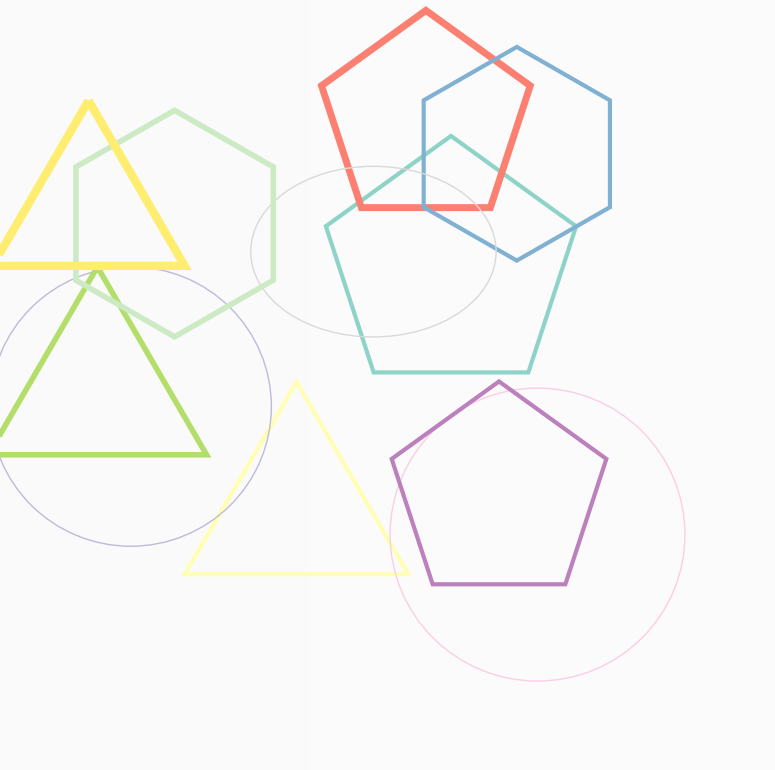[{"shape": "pentagon", "thickness": 1.5, "radius": 0.85, "center": [0.582, 0.654]}, {"shape": "triangle", "thickness": 1.5, "radius": 0.83, "center": [0.383, 0.337]}, {"shape": "circle", "thickness": 0.5, "radius": 0.91, "center": [0.169, 0.472]}, {"shape": "pentagon", "thickness": 2.5, "radius": 0.71, "center": [0.55, 0.845]}, {"shape": "hexagon", "thickness": 1.5, "radius": 0.69, "center": [0.667, 0.8]}, {"shape": "triangle", "thickness": 2, "radius": 0.81, "center": [0.126, 0.491]}, {"shape": "circle", "thickness": 0.5, "radius": 0.95, "center": [0.694, 0.306]}, {"shape": "oval", "thickness": 0.5, "radius": 0.79, "center": [0.482, 0.673]}, {"shape": "pentagon", "thickness": 1.5, "radius": 0.73, "center": [0.644, 0.359]}, {"shape": "hexagon", "thickness": 2, "radius": 0.74, "center": [0.225, 0.71]}, {"shape": "triangle", "thickness": 3, "radius": 0.72, "center": [0.114, 0.726]}]